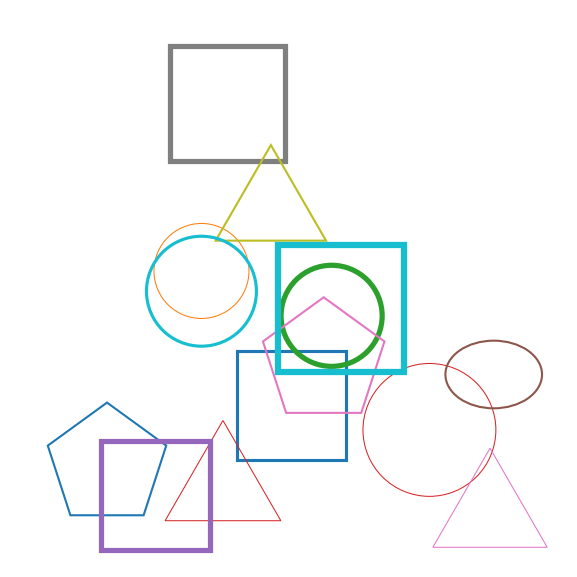[{"shape": "pentagon", "thickness": 1, "radius": 0.54, "center": [0.185, 0.194]}, {"shape": "square", "thickness": 1.5, "radius": 0.47, "center": [0.504, 0.296]}, {"shape": "circle", "thickness": 0.5, "radius": 0.41, "center": [0.349, 0.53]}, {"shape": "circle", "thickness": 2.5, "radius": 0.44, "center": [0.574, 0.452]}, {"shape": "circle", "thickness": 0.5, "radius": 0.58, "center": [0.744, 0.255]}, {"shape": "triangle", "thickness": 0.5, "radius": 0.58, "center": [0.386, 0.155]}, {"shape": "square", "thickness": 2.5, "radius": 0.47, "center": [0.269, 0.142]}, {"shape": "oval", "thickness": 1, "radius": 0.42, "center": [0.855, 0.351]}, {"shape": "triangle", "thickness": 0.5, "radius": 0.57, "center": [0.849, 0.109]}, {"shape": "pentagon", "thickness": 1, "radius": 0.55, "center": [0.561, 0.374]}, {"shape": "square", "thickness": 2.5, "radius": 0.5, "center": [0.394, 0.82]}, {"shape": "triangle", "thickness": 1, "radius": 0.55, "center": [0.469, 0.638]}, {"shape": "circle", "thickness": 1.5, "radius": 0.48, "center": [0.349, 0.495]}, {"shape": "square", "thickness": 3, "radius": 0.55, "center": [0.59, 0.465]}]